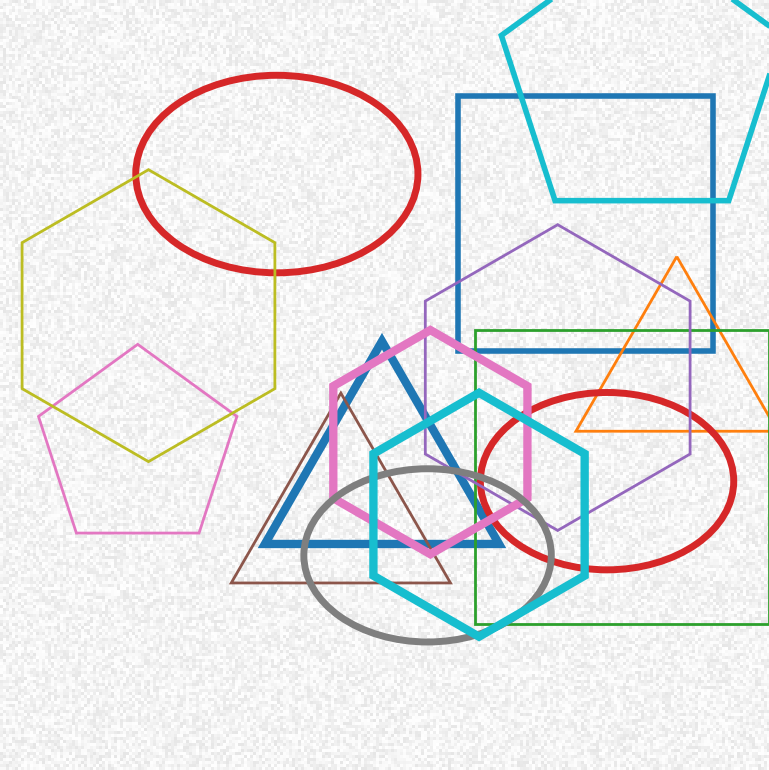[{"shape": "triangle", "thickness": 3, "radius": 0.88, "center": [0.496, 0.381]}, {"shape": "square", "thickness": 2, "radius": 0.83, "center": [0.76, 0.71]}, {"shape": "triangle", "thickness": 1, "radius": 0.76, "center": [0.879, 0.516]}, {"shape": "square", "thickness": 1, "radius": 0.95, "center": [0.808, 0.381]}, {"shape": "oval", "thickness": 2.5, "radius": 0.92, "center": [0.36, 0.774]}, {"shape": "oval", "thickness": 2.5, "radius": 0.82, "center": [0.788, 0.375]}, {"shape": "hexagon", "thickness": 1, "radius": 0.99, "center": [0.724, 0.51]}, {"shape": "triangle", "thickness": 1, "radius": 0.82, "center": [0.443, 0.325]}, {"shape": "pentagon", "thickness": 1, "radius": 0.68, "center": [0.179, 0.417]}, {"shape": "hexagon", "thickness": 3, "radius": 0.73, "center": [0.559, 0.426]}, {"shape": "oval", "thickness": 2.5, "radius": 0.8, "center": [0.555, 0.279]}, {"shape": "hexagon", "thickness": 1, "radius": 0.95, "center": [0.193, 0.59]}, {"shape": "hexagon", "thickness": 3, "radius": 0.79, "center": [0.622, 0.332]}, {"shape": "pentagon", "thickness": 2, "radius": 0.96, "center": [0.834, 0.895]}]